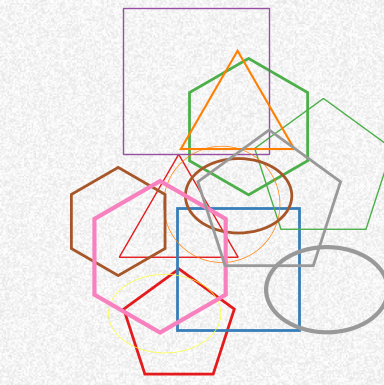[{"shape": "triangle", "thickness": 1, "radius": 0.89, "center": [0.464, 0.421]}, {"shape": "pentagon", "thickness": 2, "radius": 0.75, "center": [0.465, 0.15]}, {"shape": "square", "thickness": 2, "radius": 0.79, "center": [0.619, 0.301]}, {"shape": "hexagon", "thickness": 2, "radius": 0.89, "center": [0.646, 0.671]}, {"shape": "pentagon", "thickness": 1, "radius": 0.94, "center": [0.84, 0.556]}, {"shape": "square", "thickness": 1, "radius": 0.95, "center": [0.509, 0.79]}, {"shape": "triangle", "thickness": 1.5, "radius": 0.85, "center": [0.617, 0.698]}, {"shape": "circle", "thickness": 0.5, "radius": 0.76, "center": [0.576, 0.469]}, {"shape": "oval", "thickness": 0.5, "radius": 0.73, "center": [0.428, 0.185]}, {"shape": "oval", "thickness": 2, "radius": 0.69, "center": [0.62, 0.491]}, {"shape": "hexagon", "thickness": 2, "radius": 0.7, "center": [0.307, 0.425]}, {"shape": "hexagon", "thickness": 3, "radius": 0.98, "center": [0.416, 0.333]}, {"shape": "oval", "thickness": 3, "radius": 0.79, "center": [0.849, 0.248]}, {"shape": "pentagon", "thickness": 2, "radius": 0.97, "center": [0.699, 0.468]}]